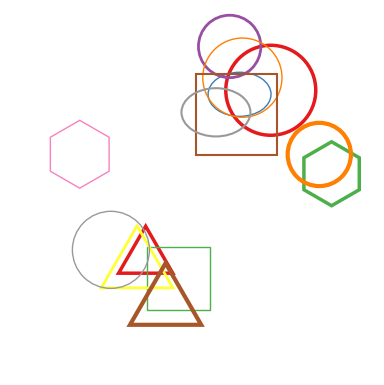[{"shape": "circle", "thickness": 2.5, "radius": 0.58, "center": [0.703, 0.766]}, {"shape": "triangle", "thickness": 2.5, "radius": 0.41, "center": [0.378, 0.331]}, {"shape": "oval", "thickness": 1, "radius": 0.41, "center": [0.622, 0.755]}, {"shape": "hexagon", "thickness": 2.5, "radius": 0.42, "center": [0.861, 0.549]}, {"shape": "square", "thickness": 1, "radius": 0.41, "center": [0.463, 0.276]}, {"shape": "circle", "thickness": 2, "radius": 0.41, "center": [0.597, 0.879]}, {"shape": "circle", "thickness": 1, "radius": 0.51, "center": [0.63, 0.798]}, {"shape": "circle", "thickness": 3, "radius": 0.41, "center": [0.829, 0.599]}, {"shape": "triangle", "thickness": 2, "radius": 0.54, "center": [0.356, 0.306]}, {"shape": "triangle", "thickness": 3, "radius": 0.53, "center": [0.43, 0.21]}, {"shape": "square", "thickness": 1.5, "radius": 0.53, "center": [0.615, 0.702]}, {"shape": "hexagon", "thickness": 1, "radius": 0.44, "center": [0.207, 0.599]}, {"shape": "circle", "thickness": 1, "radius": 0.5, "center": [0.288, 0.351]}, {"shape": "oval", "thickness": 1.5, "radius": 0.45, "center": [0.561, 0.708]}]